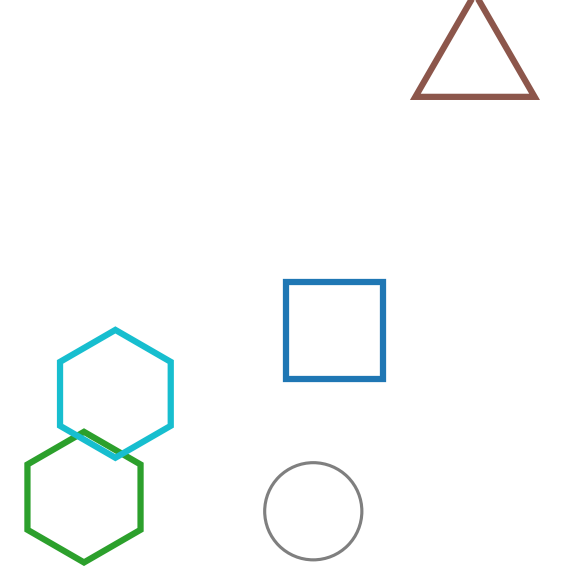[{"shape": "square", "thickness": 3, "radius": 0.42, "center": [0.579, 0.427]}, {"shape": "hexagon", "thickness": 3, "radius": 0.57, "center": [0.145, 0.138]}, {"shape": "triangle", "thickness": 3, "radius": 0.6, "center": [0.822, 0.891]}, {"shape": "circle", "thickness": 1.5, "radius": 0.42, "center": [0.542, 0.114]}, {"shape": "hexagon", "thickness": 3, "radius": 0.55, "center": [0.2, 0.317]}]